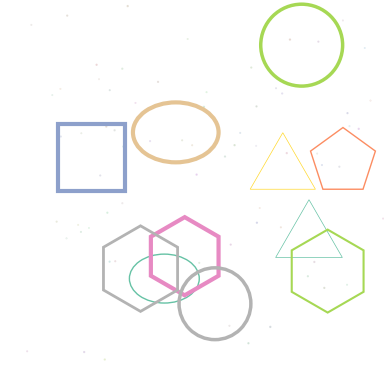[{"shape": "oval", "thickness": 1, "radius": 0.45, "center": [0.427, 0.276]}, {"shape": "triangle", "thickness": 0.5, "radius": 0.5, "center": [0.803, 0.381]}, {"shape": "pentagon", "thickness": 1, "radius": 0.44, "center": [0.891, 0.58]}, {"shape": "square", "thickness": 3, "radius": 0.44, "center": [0.238, 0.59]}, {"shape": "hexagon", "thickness": 3, "radius": 0.51, "center": [0.48, 0.334]}, {"shape": "hexagon", "thickness": 1.5, "radius": 0.54, "center": [0.851, 0.296]}, {"shape": "circle", "thickness": 2.5, "radius": 0.53, "center": [0.784, 0.883]}, {"shape": "triangle", "thickness": 0.5, "radius": 0.49, "center": [0.735, 0.557]}, {"shape": "oval", "thickness": 3, "radius": 0.56, "center": [0.457, 0.656]}, {"shape": "hexagon", "thickness": 2, "radius": 0.56, "center": [0.365, 0.302]}, {"shape": "circle", "thickness": 2.5, "radius": 0.47, "center": [0.558, 0.211]}]